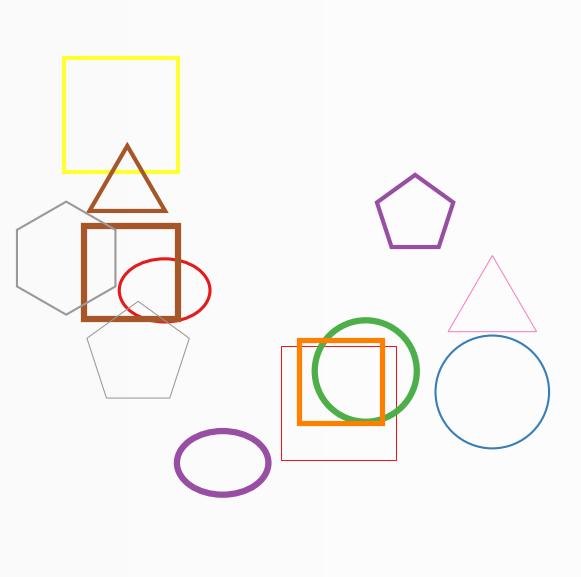[{"shape": "square", "thickness": 0.5, "radius": 0.5, "center": [0.582, 0.301]}, {"shape": "oval", "thickness": 1.5, "radius": 0.39, "center": [0.283, 0.496]}, {"shape": "circle", "thickness": 1, "radius": 0.49, "center": [0.847, 0.32]}, {"shape": "circle", "thickness": 3, "radius": 0.44, "center": [0.629, 0.357]}, {"shape": "oval", "thickness": 3, "radius": 0.39, "center": [0.383, 0.198]}, {"shape": "pentagon", "thickness": 2, "radius": 0.35, "center": [0.714, 0.627]}, {"shape": "square", "thickness": 2.5, "radius": 0.36, "center": [0.586, 0.339]}, {"shape": "square", "thickness": 2, "radius": 0.49, "center": [0.208, 0.8]}, {"shape": "square", "thickness": 3, "radius": 0.4, "center": [0.226, 0.527]}, {"shape": "triangle", "thickness": 2, "radius": 0.38, "center": [0.219, 0.671]}, {"shape": "triangle", "thickness": 0.5, "radius": 0.44, "center": [0.847, 0.469]}, {"shape": "pentagon", "thickness": 0.5, "radius": 0.46, "center": [0.238, 0.385]}, {"shape": "hexagon", "thickness": 1, "radius": 0.49, "center": [0.114, 0.552]}]